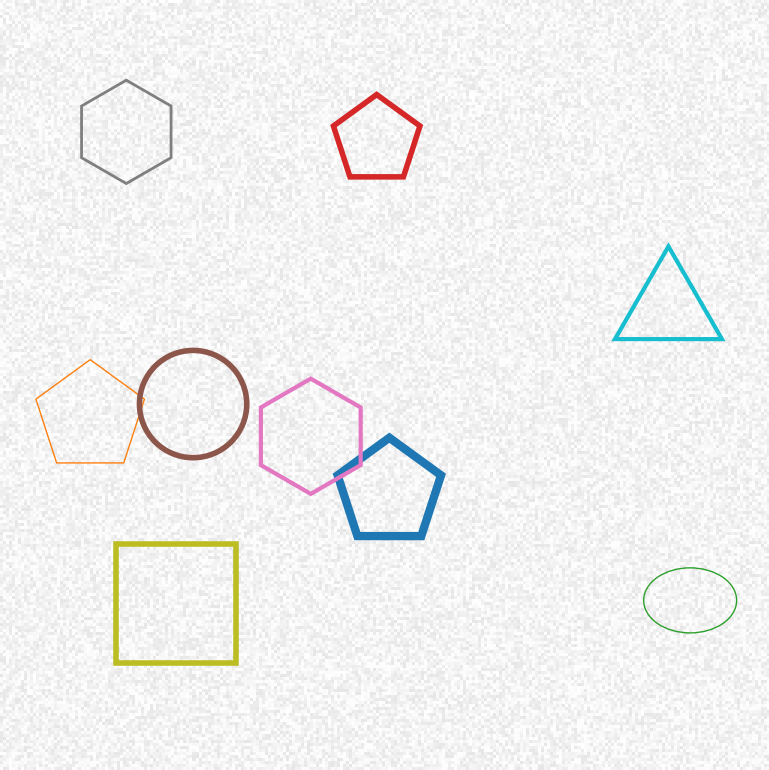[{"shape": "pentagon", "thickness": 3, "radius": 0.35, "center": [0.506, 0.361]}, {"shape": "pentagon", "thickness": 0.5, "radius": 0.37, "center": [0.117, 0.459]}, {"shape": "oval", "thickness": 0.5, "radius": 0.3, "center": [0.896, 0.22]}, {"shape": "pentagon", "thickness": 2, "radius": 0.3, "center": [0.489, 0.818]}, {"shape": "circle", "thickness": 2, "radius": 0.35, "center": [0.251, 0.475]}, {"shape": "hexagon", "thickness": 1.5, "radius": 0.37, "center": [0.404, 0.433]}, {"shape": "hexagon", "thickness": 1, "radius": 0.34, "center": [0.164, 0.829]}, {"shape": "square", "thickness": 2, "radius": 0.39, "center": [0.229, 0.216]}, {"shape": "triangle", "thickness": 1.5, "radius": 0.4, "center": [0.868, 0.6]}]